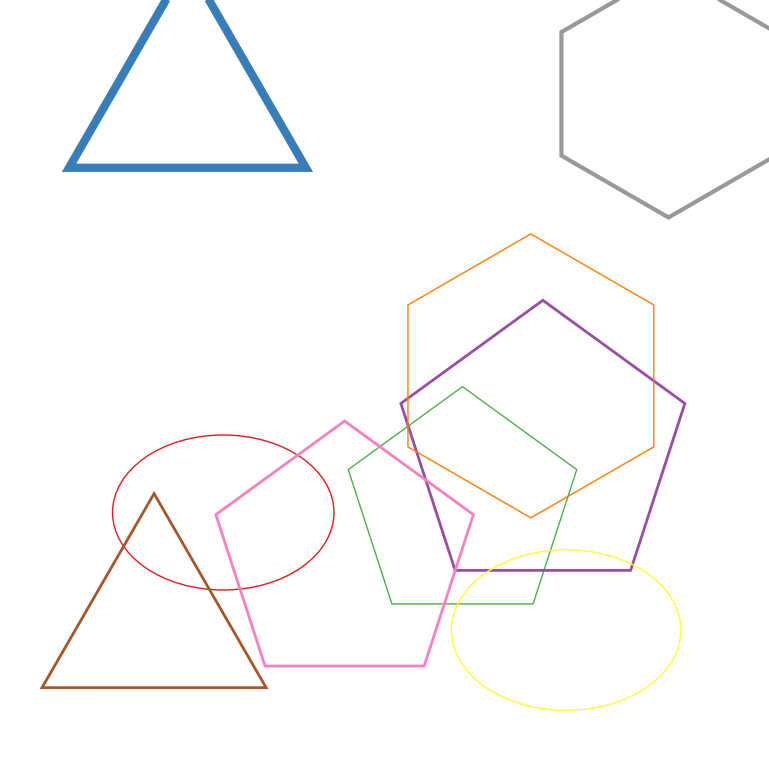[{"shape": "oval", "thickness": 0.5, "radius": 0.72, "center": [0.29, 0.334]}, {"shape": "triangle", "thickness": 3, "radius": 0.89, "center": [0.243, 0.871]}, {"shape": "pentagon", "thickness": 0.5, "radius": 0.78, "center": [0.601, 0.342]}, {"shape": "pentagon", "thickness": 1, "radius": 0.97, "center": [0.705, 0.416]}, {"shape": "hexagon", "thickness": 0.5, "radius": 0.92, "center": [0.689, 0.512]}, {"shape": "oval", "thickness": 0.5, "radius": 0.74, "center": [0.735, 0.182]}, {"shape": "triangle", "thickness": 1, "radius": 0.84, "center": [0.2, 0.191]}, {"shape": "pentagon", "thickness": 1, "radius": 0.88, "center": [0.448, 0.277]}, {"shape": "hexagon", "thickness": 1.5, "radius": 0.8, "center": [0.868, 0.878]}]